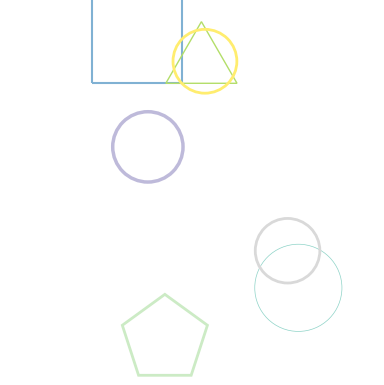[{"shape": "circle", "thickness": 0.5, "radius": 0.57, "center": [0.775, 0.252]}, {"shape": "circle", "thickness": 2.5, "radius": 0.46, "center": [0.384, 0.619]}, {"shape": "square", "thickness": 1.5, "radius": 0.58, "center": [0.357, 0.9]}, {"shape": "triangle", "thickness": 1, "radius": 0.53, "center": [0.523, 0.837]}, {"shape": "circle", "thickness": 2, "radius": 0.42, "center": [0.747, 0.349]}, {"shape": "pentagon", "thickness": 2, "radius": 0.58, "center": [0.428, 0.119]}, {"shape": "circle", "thickness": 2, "radius": 0.41, "center": [0.532, 0.841]}]